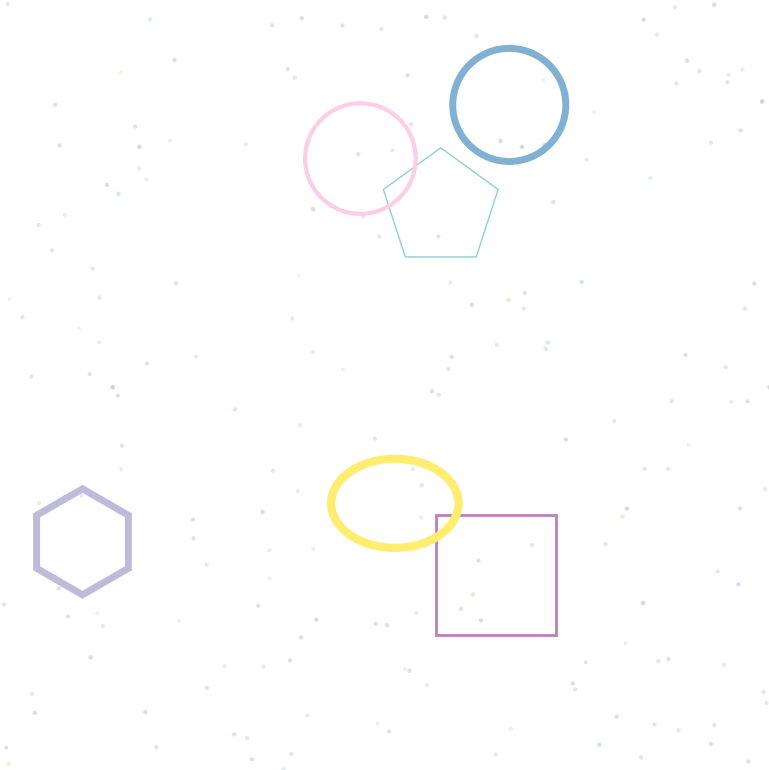[{"shape": "pentagon", "thickness": 0.5, "radius": 0.39, "center": [0.572, 0.73]}, {"shape": "hexagon", "thickness": 2.5, "radius": 0.34, "center": [0.107, 0.296]}, {"shape": "circle", "thickness": 2.5, "radius": 0.37, "center": [0.661, 0.864]}, {"shape": "circle", "thickness": 1.5, "radius": 0.36, "center": [0.468, 0.794]}, {"shape": "square", "thickness": 1, "radius": 0.39, "center": [0.644, 0.254]}, {"shape": "oval", "thickness": 3, "radius": 0.41, "center": [0.513, 0.346]}]